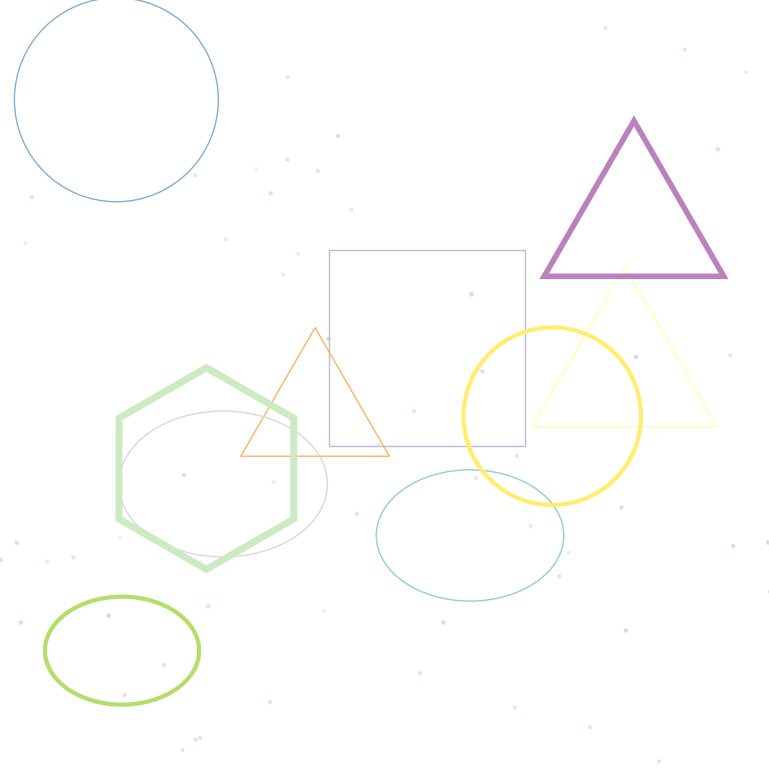[{"shape": "oval", "thickness": 0.5, "radius": 0.61, "center": [0.61, 0.305]}, {"shape": "triangle", "thickness": 0.5, "radius": 0.69, "center": [0.811, 0.515]}, {"shape": "square", "thickness": 0.5, "radius": 0.64, "center": [0.555, 0.548]}, {"shape": "circle", "thickness": 0.5, "radius": 0.66, "center": [0.151, 0.87]}, {"shape": "triangle", "thickness": 0.5, "radius": 0.56, "center": [0.409, 0.463]}, {"shape": "oval", "thickness": 1.5, "radius": 0.5, "center": [0.159, 0.155]}, {"shape": "oval", "thickness": 0.5, "radius": 0.68, "center": [0.29, 0.371]}, {"shape": "triangle", "thickness": 2, "radius": 0.67, "center": [0.823, 0.708]}, {"shape": "hexagon", "thickness": 2.5, "radius": 0.65, "center": [0.268, 0.392]}, {"shape": "circle", "thickness": 1.5, "radius": 0.58, "center": [0.717, 0.459]}]